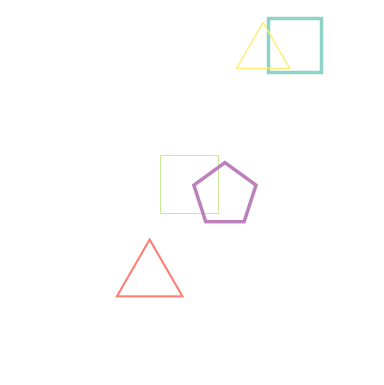[{"shape": "square", "thickness": 2.5, "radius": 0.35, "center": [0.765, 0.883]}, {"shape": "triangle", "thickness": 1.5, "radius": 0.49, "center": [0.389, 0.279]}, {"shape": "square", "thickness": 0.5, "radius": 0.38, "center": [0.491, 0.521]}, {"shape": "pentagon", "thickness": 2.5, "radius": 0.42, "center": [0.584, 0.493]}, {"shape": "triangle", "thickness": 1, "radius": 0.4, "center": [0.683, 0.862]}]